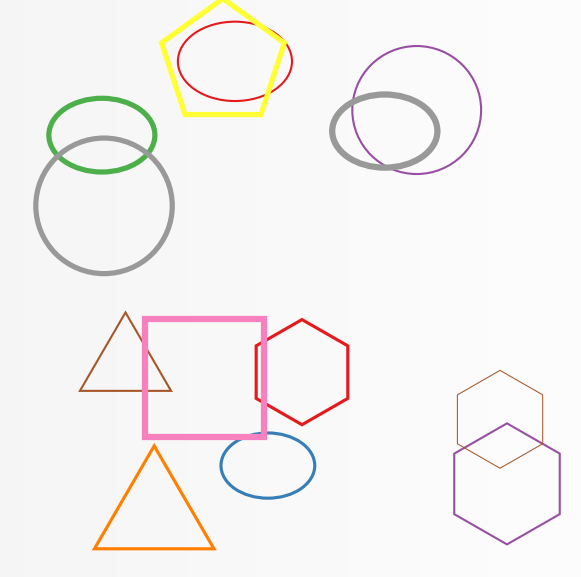[{"shape": "oval", "thickness": 1, "radius": 0.49, "center": [0.404, 0.893]}, {"shape": "hexagon", "thickness": 1.5, "radius": 0.46, "center": [0.52, 0.355]}, {"shape": "oval", "thickness": 1.5, "radius": 0.4, "center": [0.461, 0.193]}, {"shape": "oval", "thickness": 2.5, "radius": 0.46, "center": [0.175, 0.765]}, {"shape": "circle", "thickness": 1, "radius": 0.55, "center": [0.717, 0.809]}, {"shape": "hexagon", "thickness": 1, "radius": 0.52, "center": [0.872, 0.161]}, {"shape": "triangle", "thickness": 1.5, "radius": 0.59, "center": [0.265, 0.108]}, {"shape": "pentagon", "thickness": 2.5, "radius": 0.56, "center": [0.384, 0.891]}, {"shape": "hexagon", "thickness": 0.5, "radius": 0.42, "center": [0.86, 0.273]}, {"shape": "triangle", "thickness": 1, "radius": 0.45, "center": [0.216, 0.368]}, {"shape": "square", "thickness": 3, "radius": 0.51, "center": [0.351, 0.345]}, {"shape": "oval", "thickness": 3, "radius": 0.45, "center": [0.662, 0.772]}, {"shape": "circle", "thickness": 2.5, "radius": 0.59, "center": [0.179, 0.643]}]